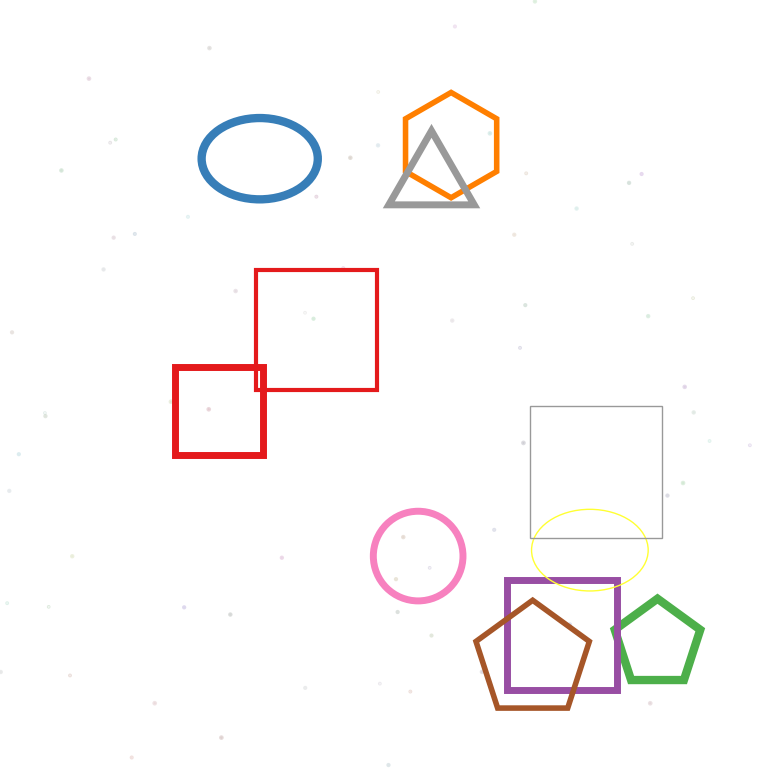[{"shape": "square", "thickness": 1.5, "radius": 0.39, "center": [0.411, 0.571]}, {"shape": "square", "thickness": 2.5, "radius": 0.29, "center": [0.284, 0.466]}, {"shape": "oval", "thickness": 3, "radius": 0.38, "center": [0.337, 0.794]}, {"shape": "pentagon", "thickness": 3, "radius": 0.29, "center": [0.854, 0.164]}, {"shape": "square", "thickness": 2.5, "radius": 0.36, "center": [0.73, 0.175]}, {"shape": "hexagon", "thickness": 2, "radius": 0.34, "center": [0.586, 0.812]}, {"shape": "oval", "thickness": 0.5, "radius": 0.38, "center": [0.766, 0.286]}, {"shape": "pentagon", "thickness": 2, "radius": 0.39, "center": [0.692, 0.143]}, {"shape": "circle", "thickness": 2.5, "radius": 0.29, "center": [0.543, 0.278]}, {"shape": "square", "thickness": 0.5, "radius": 0.43, "center": [0.774, 0.387]}, {"shape": "triangle", "thickness": 2.5, "radius": 0.32, "center": [0.56, 0.766]}]